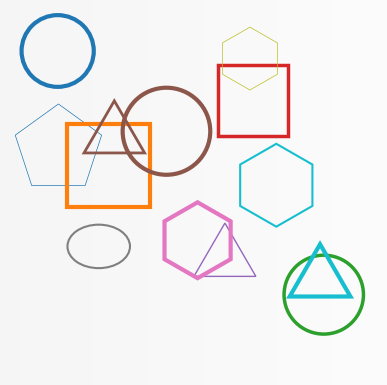[{"shape": "pentagon", "thickness": 0.5, "radius": 0.59, "center": [0.151, 0.613]}, {"shape": "circle", "thickness": 3, "radius": 0.47, "center": [0.149, 0.868]}, {"shape": "square", "thickness": 3, "radius": 0.54, "center": [0.28, 0.571]}, {"shape": "circle", "thickness": 2.5, "radius": 0.51, "center": [0.836, 0.235]}, {"shape": "square", "thickness": 2.5, "radius": 0.46, "center": [0.653, 0.739]}, {"shape": "triangle", "thickness": 1, "radius": 0.46, "center": [0.58, 0.328]}, {"shape": "triangle", "thickness": 2, "radius": 0.45, "center": [0.295, 0.648]}, {"shape": "circle", "thickness": 3, "radius": 0.57, "center": [0.43, 0.659]}, {"shape": "hexagon", "thickness": 3, "radius": 0.49, "center": [0.51, 0.376]}, {"shape": "oval", "thickness": 1.5, "radius": 0.4, "center": [0.255, 0.36]}, {"shape": "hexagon", "thickness": 0.5, "radius": 0.41, "center": [0.645, 0.848]}, {"shape": "hexagon", "thickness": 1.5, "radius": 0.54, "center": [0.713, 0.519]}, {"shape": "triangle", "thickness": 3, "radius": 0.45, "center": [0.826, 0.275]}]